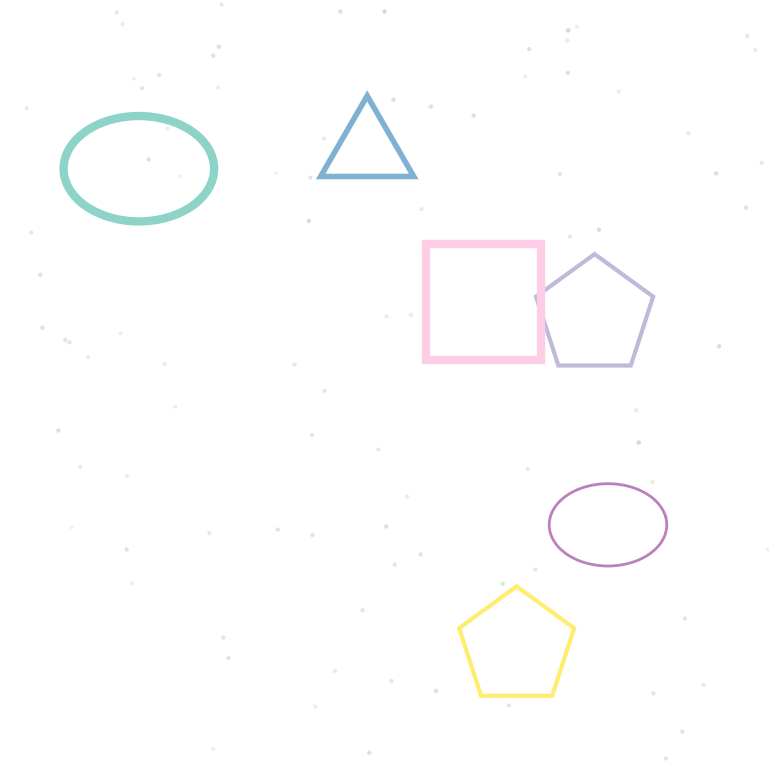[{"shape": "oval", "thickness": 3, "radius": 0.49, "center": [0.18, 0.781]}, {"shape": "pentagon", "thickness": 1.5, "radius": 0.4, "center": [0.772, 0.59]}, {"shape": "triangle", "thickness": 2, "radius": 0.35, "center": [0.477, 0.806]}, {"shape": "square", "thickness": 3, "radius": 0.38, "center": [0.628, 0.608]}, {"shape": "oval", "thickness": 1, "radius": 0.38, "center": [0.79, 0.318]}, {"shape": "pentagon", "thickness": 1.5, "radius": 0.39, "center": [0.671, 0.16]}]